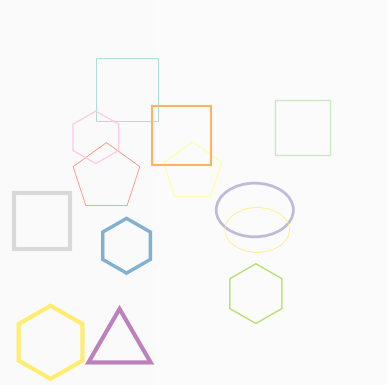[{"shape": "square", "thickness": 0.5, "radius": 0.41, "center": [0.328, 0.767]}, {"shape": "pentagon", "thickness": 1, "radius": 0.39, "center": [0.497, 0.553]}, {"shape": "oval", "thickness": 2, "radius": 0.5, "center": [0.658, 0.455]}, {"shape": "pentagon", "thickness": 0.5, "radius": 0.45, "center": [0.275, 0.539]}, {"shape": "hexagon", "thickness": 2.5, "radius": 0.36, "center": [0.327, 0.362]}, {"shape": "square", "thickness": 1.5, "radius": 0.38, "center": [0.469, 0.649]}, {"shape": "hexagon", "thickness": 1, "radius": 0.39, "center": [0.66, 0.237]}, {"shape": "hexagon", "thickness": 1, "radius": 0.34, "center": [0.247, 0.643]}, {"shape": "square", "thickness": 3, "radius": 0.36, "center": [0.108, 0.426]}, {"shape": "triangle", "thickness": 3, "radius": 0.46, "center": [0.309, 0.105]}, {"shape": "square", "thickness": 1, "radius": 0.36, "center": [0.781, 0.669]}, {"shape": "hexagon", "thickness": 3, "radius": 0.48, "center": [0.13, 0.111]}, {"shape": "oval", "thickness": 0.5, "radius": 0.42, "center": [0.664, 0.403]}]